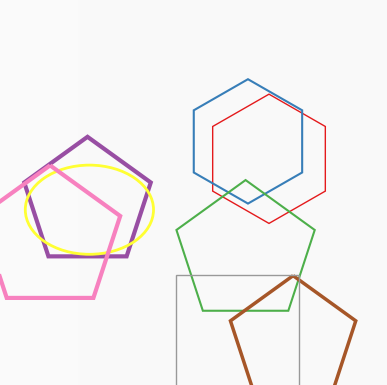[{"shape": "hexagon", "thickness": 1, "radius": 0.84, "center": [0.694, 0.588]}, {"shape": "hexagon", "thickness": 1.5, "radius": 0.81, "center": [0.64, 0.633]}, {"shape": "pentagon", "thickness": 1.5, "radius": 0.94, "center": [0.634, 0.345]}, {"shape": "pentagon", "thickness": 3, "radius": 0.86, "center": [0.226, 0.473]}, {"shape": "oval", "thickness": 2, "radius": 0.83, "center": [0.231, 0.455]}, {"shape": "pentagon", "thickness": 2.5, "radius": 0.85, "center": [0.756, 0.114]}, {"shape": "pentagon", "thickness": 3, "radius": 0.95, "center": [0.129, 0.38]}, {"shape": "square", "thickness": 1, "radius": 0.8, "center": [0.613, 0.126]}]